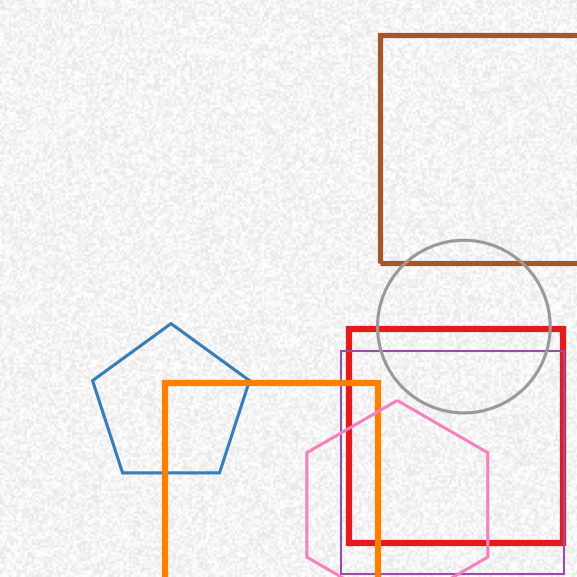[{"shape": "square", "thickness": 3, "radius": 0.93, "center": [0.789, 0.244]}, {"shape": "pentagon", "thickness": 1.5, "radius": 0.71, "center": [0.296, 0.296]}, {"shape": "square", "thickness": 1, "radius": 0.97, "center": [0.783, 0.199]}, {"shape": "square", "thickness": 3, "radius": 0.93, "center": [0.47, 0.152]}, {"shape": "square", "thickness": 2.5, "radius": 0.99, "center": [0.856, 0.742]}, {"shape": "hexagon", "thickness": 1.5, "radius": 0.9, "center": [0.688, 0.125]}, {"shape": "circle", "thickness": 1.5, "radius": 0.75, "center": [0.803, 0.434]}]